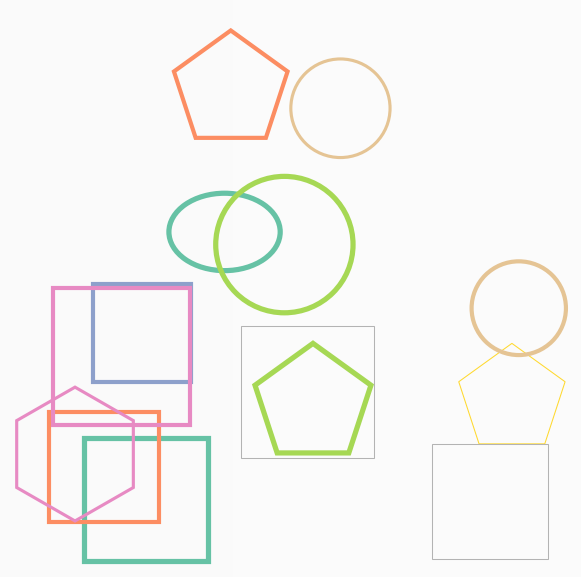[{"shape": "oval", "thickness": 2.5, "radius": 0.48, "center": [0.386, 0.598]}, {"shape": "square", "thickness": 2.5, "radius": 0.53, "center": [0.251, 0.134]}, {"shape": "pentagon", "thickness": 2, "radius": 0.51, "center": [0.397, 0.844]}, {"shape": "square", "thickness": 2, "radius": 0.47, "center": [0.179, 0.19]}, {"shape": "square", "thickness": 2, "radius": 0.42, "center": [0.244, 0.423]}, {"shape": "square", "thickness": 2, "radius": 0.59, "center": [0.209, 0.382]}, {"shape": "hexagon", "thickness": 1.5, "radius": 0.58, "center": [0.129, 0.213]}, {"shape": "circle", "thickness": 2.5, "radius": 0.59, "center": [0.489, 0.576]}, {"shape": "pentagon", "thickness": 2.5, "radius": 0.52, "center": [0.538, 0.3]}, {"shape": "pentagon", "thickness": 0.5, "radius": 0.48, "center": [0.881, 0.308]}, {"shape": "circle", "thickness": 1.5, "radius": 0.43, "center": [0.586, 0.812]}, {"shape": "circle", "thickness": 2, "radius": 0.41, "center": [0.893, 0.465]}, {"shape": "square", "thickness": 0.5, "radius": 0.5, "center": [0.843, 0.13]}, {"shape": "square", "thickness": 0.5, "radius": 0.57, "center": [0.529, 0.321]}]